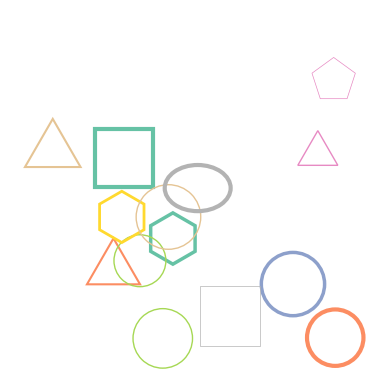[{"shape": "square", "thickness": 3, "radius": 0.38, "center": [0.323, 0.59]}, {"shape": "hexagon", "thickness": 2.5, "radius": 0.33, "center": [0.449, 0.38]}, {"shape": "circle", "thickness": 3, "radius": 0.37, "center": [0.871, 0.123]}, {"shape": "triangle", "thickness": 1.5, "radius": 0.4, "center": [0.295, 0.301]}, {"shape": "circle", "thickness": 2.5, "radius": 0.41, "center": [0.761, 0.262]}, {"shape": "pentagon", "thickness": 0.5, "radius": 0.3, "center": [0.867, 0.792]}, {"shape": "triangle", "thickness": 1, "radius": 0.3, "center": [0.825, 0.601]}, {"shape": "circle", "thickness": 1, "radius": 0.39, "center": [0.423, 0.121]}, {"shape": "circle", "thickness": 1, "radius": 0.34, "center": [0.363, 0.323]}, {"shape": "hexagon", "thickness": 2, "radius": 0.33, "center": [0.316, 0.437]}, {"shape": "circle", "thickness": 1, "radius": 0.42, "center": [0.438, 0.436]}, {"shape": "triangle", "thickness": 1.5, "radius": 0.42, "center": [0.137, 0.608]}, {"shape": "oval", "thickness": 3, "radius": 0.43, "center": [0.513, 0.512]}, {"shape": "square", "thickness": 0.5, "radius": 0.39, "center": [0.597, 0.179]}]